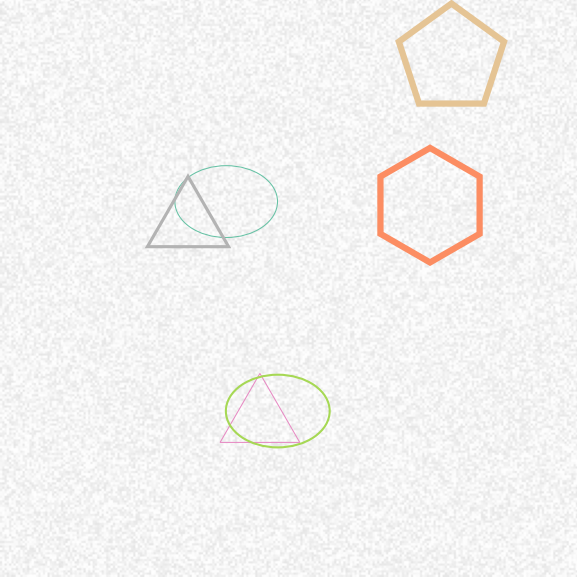[{"shape": "oval", "thickness": 0.5, "radius": 0.44, "center": [0.392, 0.65]}, {"shape": "hexagon", "thickness": 3, "radius": 0.5, "center": [0.745, 0.644]}, {"shape": "triangle", "thickness": 0.5, "radius": 0.4, "center": [0.45, 0.273]}, {"shape": "oval", "thickness": 1, "radius": 0.45, "center": [0.481, 0.287]}, {"shape": "pentagon", "thickness": 3, "radius": 0.48, "center": [0.782, 0.897]}, {"shape": "triangle", "thickness": 1.5, "radius": 0.41, "center": [0.326, 0.613]}]